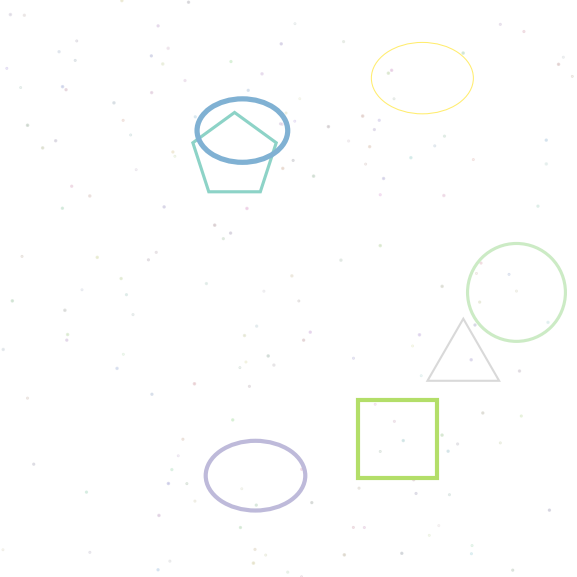[{"shape": "pentagon", "thickness": 1.5, "radius": 0.38, "center": [0.406, 0.728]}, {"shape": "oval", "thickness": 2, "radius": 0.43, "center": [0.442, 0.175]}, {"shape": "oval", "thickness": 2.5, "radius": 0.39, "center": [0.42, 0.773]}, {"shape": "square", "thickness": 2, "radius": 0.34, "center": [0.689, 0.239]}, {"shape": "triangle", "thickness": 1, "radius": 0.36, "center": [0.802, 0.376]}, {"shape": "circle", "thickness": 1.5, "radius": 0.42, "center": [0.894, 0.493]}, {"shape": "oval", "thickness": 0.5, "radius": 0.44, "center": [0.731, 0.864]}]